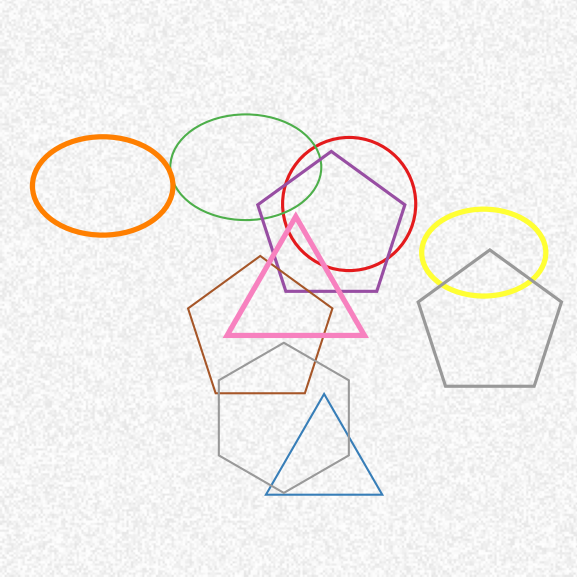[{"shape": "circle", "thickness": 1.5, "radius": 0.58, "center": [0.605, 0.646]}, {"shape": "triangle", "thickness": 1, "radius": 0.58, "center": [0.561, 0.201]}, {"shape": "oval", "thickness": 1, "radius": 0.65, "center": [0.426, 0.71]}, {"shape": "pentagon", "thickness": 1.5, "radius": 0.67, "center": [0.574, 0.603]}, {"shape": "oval", "thickness": 2.5, "radius": 0.61, "center": [0.178, 0.677]}, {"shape": "oval", "thickness": 2.5, "radius": 0.54, "center": [0.838, 0.562]}, {"shape": "pentagon", "thickness": 1, "radius": 0.66, "center": [0.451, 0.424]}, {"shape": "triangle", "thickness": 2.5, "radius": 0.69, "center": [0.512, 0.487]}, {"shape": "pentagon", "thickness": 1.5, "radius": 0.65, "center": [0.848, 0.436]}, {"shape": "hexagon", "thickness": 1, "radius": 0.65, "center": [0.491, 0.276]}]